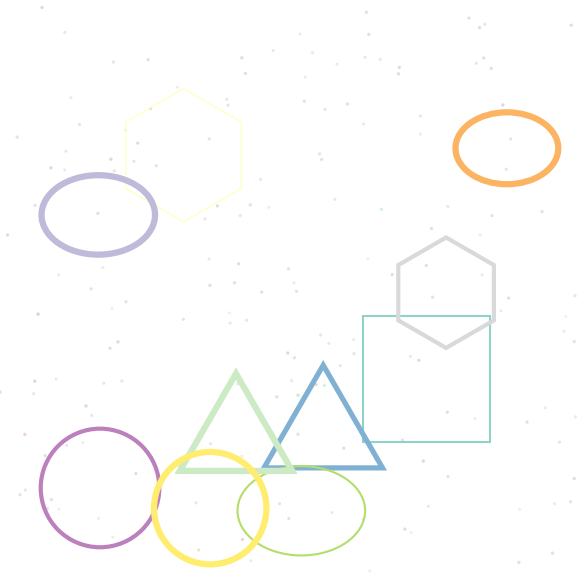[{"shape": "square", "thickness": 1, "radius": 0.55, "center": [0.739, 0.343]}, {"shape": "hexagon", "thickness": 0.5, "radius": 0.58, "center": [0.318, 0.73]}, {"shape": "oval", "thickness": 3, "radius": 0.49, "center": [0.17, 0.627]}, {"shape": "triangle", "thickness": 2.5, "radius": 0.59, "center": [0.56, 0.248]}, {"shape": "oval", "thickness": 3, "radius": 0.44, "center": [0.878, 0.742]}, {"shape": "oval", "thickness": 1, "radius": 0.55, "center": [0.522, 0.115]}, {"shape": "hexagon", "thickness": 2, "radius": 0.48, "center": [0.772, 0.492]}, {"shape": "circle", "thickness": 2, "radius": 0.51, "center": [0.173, 0.154]}, {"shape": "triangle", "thickness": 3, "radius": 0.56, "center": [0.409, 0.24]}, {"shape": "circle", "thickness": 3, "radius": 0.49, "center": [0.364, 0.119]}]